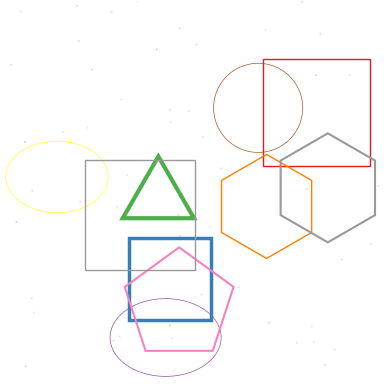[{"shape": "square", "thickness": 1, "radius": 0.7, "center": [0.822, 0.708]}, {"shape": "square", "thickness": 2.5, "radius": 0.53, "center": [0.441, 0.276]}, {"shape": "triangle", "thickness": 3, "radius": 0.53, "center": [0.411, 0.487]}, {"shape": "oval", "thickness": 0.5, "radius": 0.72, "center": [0.43, 0.123]}, {"shape": "hexagon", "thickness": 1, "radius": 0.68, "center": [0.692, 0.464]}, {"shape": "oval", "thickness": 0.5, "radius": 0.66, "center": [0.148, 0.54]}, {"shape": "circle", "thickness": 0.5, "radius": 0.58, "center": [0.671, 0.72]}, {"shape": "pentagon", "thickness": 1.5, "radius": 0.74, "center": [0.465, 0.209]}, {"shape": "square", "thickness": 1, "radius": 0.71, "center": [0.364, 0.442]}, {"shape": "hexagon", "thickness": 1.5, "radius": 0.71, "center": [0.852, 0.512]}]